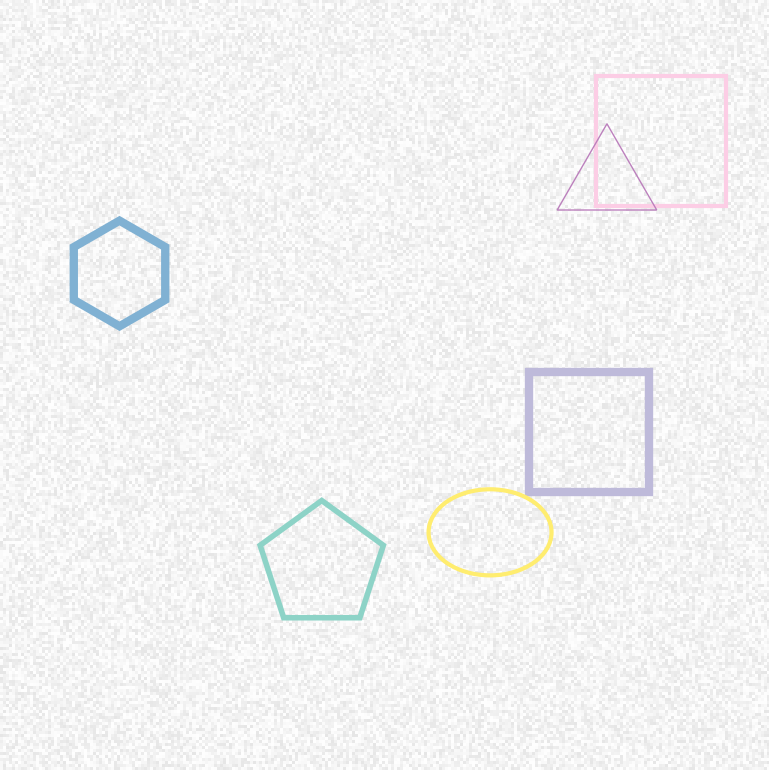[{"shape": "pentagon", "thickness": 2, "radius": 0.42, "center": [0.418, 0.266]}, {"shape": "square", "thickness": 3, "radius": 0.39, "center": [0.765, 0.439]}, {"shape": "hexagon", "thickness": 3, "radius": 0.34, "center": [0.155, 0.645]}, {"shape": "square", "thickness": 1.5, "radius": 0.42, "center": [0.858, 0.817]}, {"shape": "triangle", "thickness": 0.5, "radius": 0.37, "center": [0.788, 0.765]}, {"shape": "oval", "thickness": 1.5, "radius": 0.4, "center": [0.636, 0.309]}]